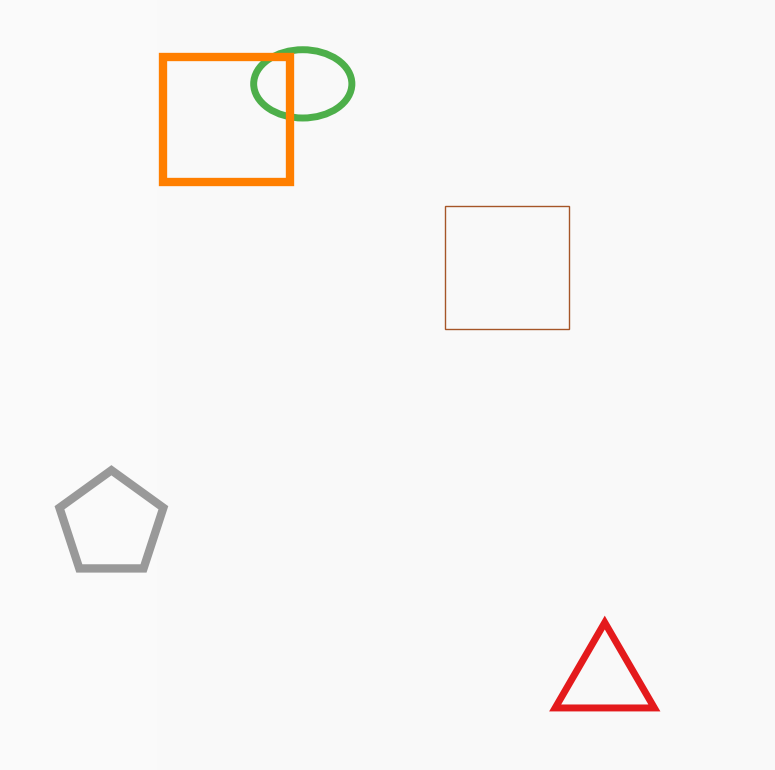[{"shape": "triangle", "thickness": 2.5, "radius": 0.37, "center": [0.78, 0.118]}, {"shape": "oval", "thickness": 2.5, "radius": 0.32, "center": [0.391, 0.891]}, {"shape": "square", "thickness": 3, "radius": 0.41, "center": [0.292, 0.845]}, {"shape": "square", "thickness": 0.5, "radius": 0.4, "center": [0.655, 0.652]}, {"shape": "pentagon", "thickness": 3, "radius": 0.35, "center": [0.144, 0.319]}]